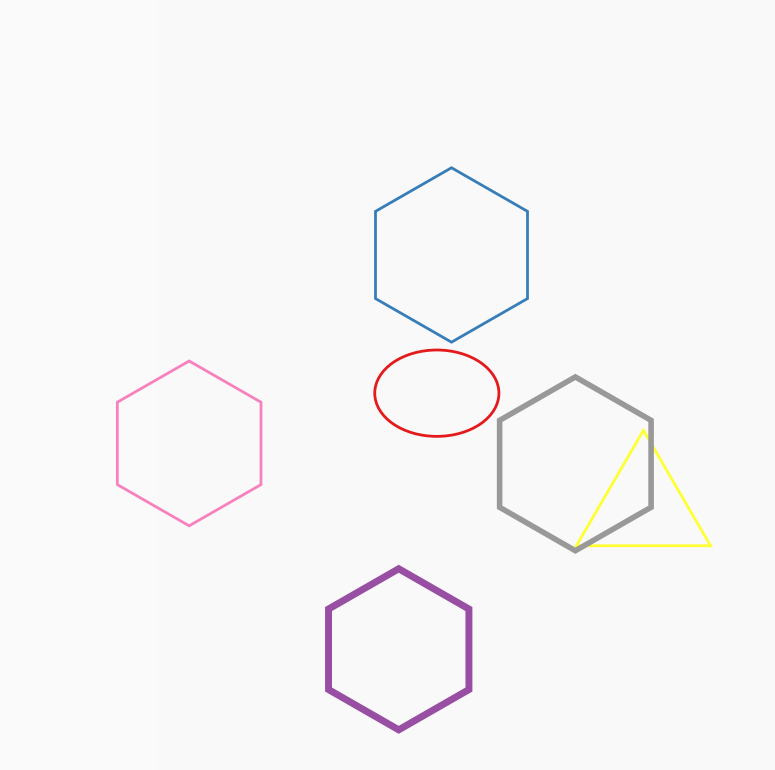[{"shape": "oval", "thickness": 1, "radius": 0.4, "center": [0.564, 0.489]}, {"shape": "hexagon", "thickness": 1, "radius": 0.57, "center": [0.583, 0.669]}, {"shape": "hexagon", "thickness": 2.5, "radius": 0.52, "center": [0.514, 0.157]}, {"shape": "triangle", "thickness": 1, "radius": 0.5, "center": [0.83, 0.341]}, {"shape": "hexagon", "thickness": 1, "radius": 0.54, "center": [0.244, 0.424]}, {"shape": "hexagon", "thickness": 2, "radius": 0.56, "center": [0.742, 0.398]}]